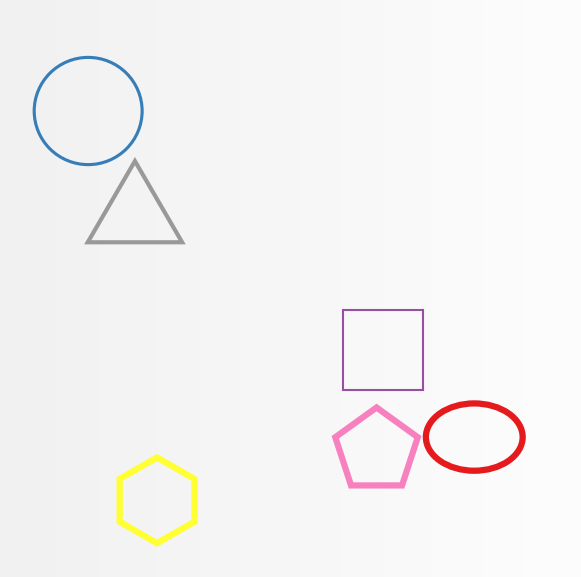[{"shape": "oval", "thickness": 3, "radius": 0.42, "center": [0.816, 0.242]}, {"shape": "circle", "thickness": 1.5, "radius": 0.46, "center": [0.152, 0.807]}, {"shape": "square", "thickness": 1, "radius": 0.35, "center": [0.659, 0.393]}, {"shape": "hexagon", "thickness": 3, "radius": 0.37, "center": [0.27, 0.133]}, {"shape": "pentagon", "thickness": 3, "radius": 0.37, "center": [0.648, 0.219]}, {"shape": "triangle", "thickness": 2, "radius": 0.47, "center": [0.232, 0.626]}]